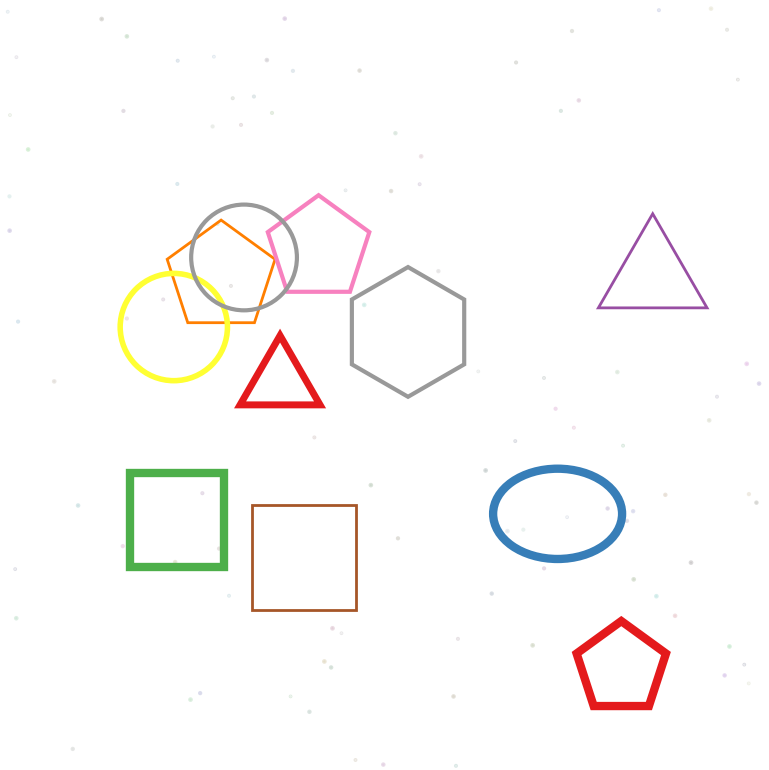[{"shape": "triangle", "thickness": 2.5, "radius": 0.3, "center": [0.364, 0.504]}, {"shape": "pentagon", "thickness": 3, "radius": 0.31, "center": [0.807, 0.132]}, {"shape": "oval", "thickness": 3, "radius": 0.42, "center": [0.724, 0.333]}, {"shape": "square", "thickness": 3, "radius": 0.3, "center": [0.23, 0.324]}, {"shape": "triangle", "thickness": 1, "radius": 0.41, "center": [0.848, 0.641]}, {"shape": "pentagon", "thickness": 1, "radius": 0.37, "center": [0.287, 0.641]}, {"shape": "circle", "thickness": 2, "radius": 0.35, "center": [0.226, 0.575]}, {"shape": "square", "thickness": 1, "radius": 0.34, "center": [0.395, 0.276]}, {"shape": "pentagon", "thickness": 1.5, "radius": 0.35, "center": [0.414, 0.677]}, {"shape": "circle", "thickness": 1.5, "radius": 0.34, "center": [0.317, 0.666]}, {"shape": "hexagon", "thickness": 1.5, "radius": 0.42, "center": [0.53, 0.569]}]